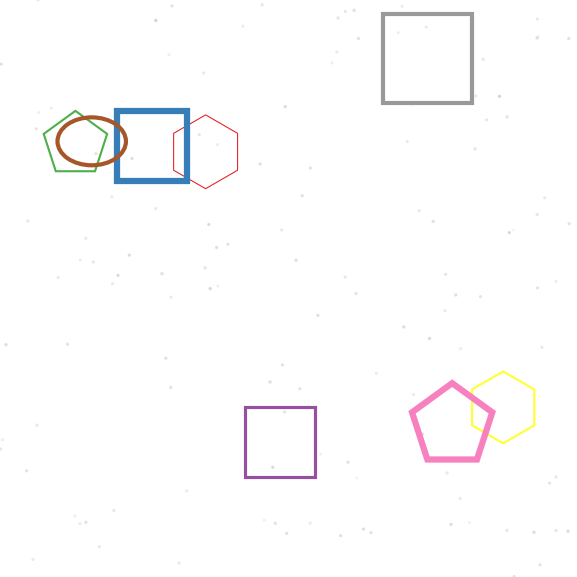[{"shape": "hexagon", "thickness": 0.5, "radius": 0.32, "center": [0.356, 0.736]}, {"shape": "square", "thickness": 3, "radius": 0.3, "center": [0.264, 0.746]}, {"shape": "pentagon", "thickness": 1, "radius": 0.29, "center": [0.131, 0.749]}, {"shape": "square", "thickness": 1.5, "radius": 0.3, "center": [0.485, 0.234]}, {"shape": "hexagon", "thickness": 1, "radius": 0.31, "center": [0.871, 0.294]}, {"shape": "oval", "thickness": 2, "radius": 0.3, "center": [0.159, 0.754]}, {"shape": "pentagon", "thickness": 3, "radius": 0.37, "center": [0.783, 0.263]}, {"shape": "square", "thickness": 2, "radius": 0.39, "center": [0.74, 0.898]}]